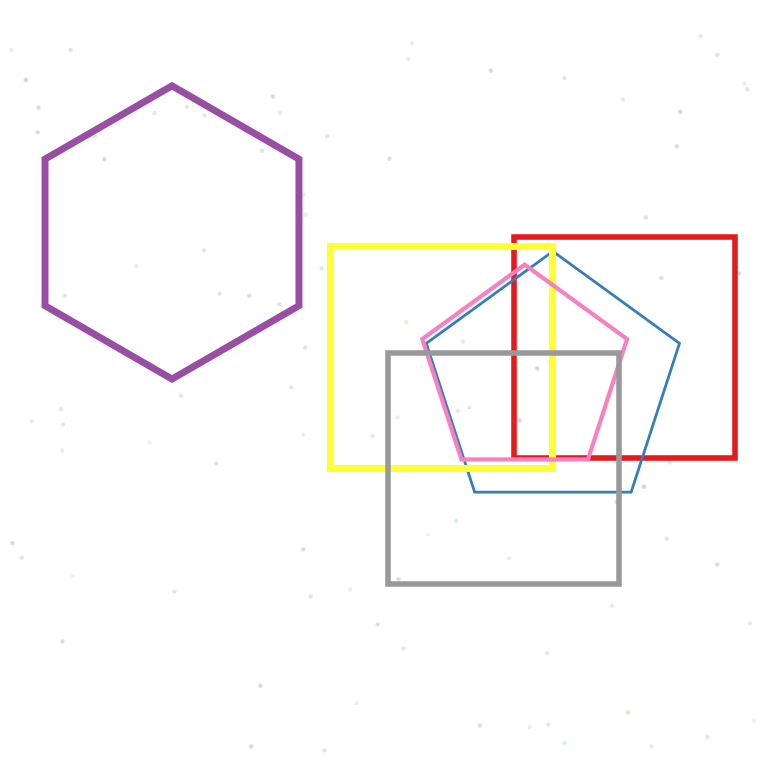[{"shape": "square", "thickness": 2, "radius": 0.72, "center": [0.811, 0.549]}, {"shape": "pentagon", "thickness": 1, "radius": 0.86, "center": [0.718, 0.501]}, {"shape": "hexagon", "thickness": 2.5, "radius": 0.95, "center": [0.223, 0.698]}, {"shape": "square", "thickness": 2.5, "radius": 0.72, "center": [0.573, 0.537]}, {"shape": "pentagon", "thickness": 1.5, "radius": 0.7, "center": [0.681, 0.516]}, {"shape": "square", "thickness": 2, "radius": 0.75, "center": [0.654, 0.392]}]